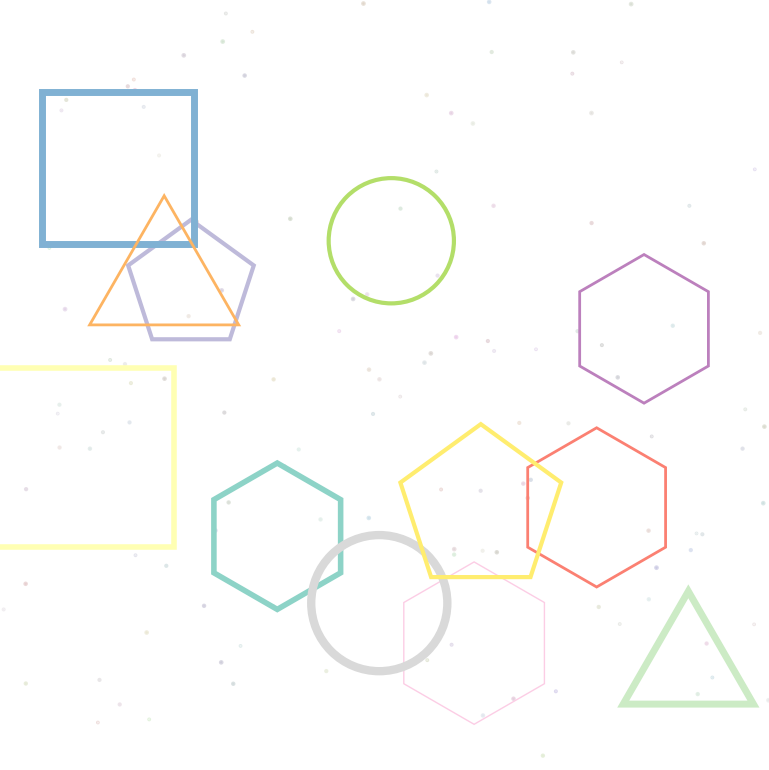[{"shape": "hexagon", "thickness": 2, "radius": 0.48, "center": [0.36, 0.304]}, {"shape": "square", "thickness": 2, "radius": 0.58, "center": [0.109, 0.406]}, {"shape": "pentagon", "thickness": 1.5, "radius": 0.43, "center": [0.248, 0.629]}, {"shape": "hexagon", "thickness": 1, "radius": 0.52, "center": [0.775, 0.341]}, {"shape": "square", "thickness": 2.5, "radius": 0.49, "center": [0.153, 0.782]}, {"shape": "triangle", "thickness": 1, "radius": 0.56, "center": [0.213, 0.634]}, {"shape": "circle", "thickness": 1.5, "radius": 0.41, "center": [0.508, 0.687]}, {"shape": "hexagon", "thickness": 0.5, "radius": 0.53, "center": [0.616, 0.165]}, {"shape": "circle", "thickness": 3, "radius": 0.44, "center": [0.493, 0.217]}, {"shape": "hexagon", "thickness": 1, "radius": 0.48, "center": [0.836, 0.573]}, {"shape": "triangle", "thickness": 2.5, "radius": 0.49, "center": [0.894, 0.134]}, {"shape": "pentagon", "thickness": 1.5, "radius": 0.55, "center": [0.624, 0.339]}]